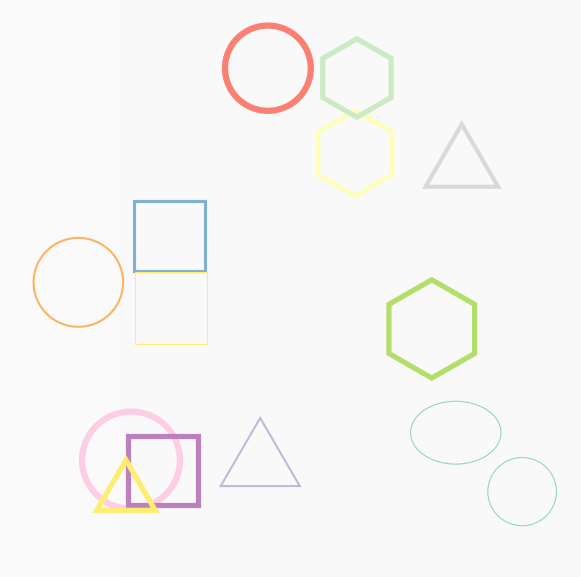[{"shape": "circle", "thickness": 0.5, "radius": 0.3, "center": [0.898, 0.148]}, {"shape": "oval", "thickness": 0.5, "radius": 0.39, "center": [0.784, 0.25]}, {"shape": "hexagon", "thickness": 2, "radius": 0.37, "center": [0.611, 0.733]}, {"shape": "triangle", "thickness": 1, "radius": 0.39, "center": [0.448, 0.197]}, {"shape": "circle", "thickness": 3, "radius": 0.37, "center": [0.461, 0.881]}, {"shape": "square", "thickness": 1.5, "radius": 0.3, "center": [0.292, 0.59]}, {"shape": "circle", "thickness": 1, "radius": 0.39, "center": [0.135, 0.51]}, {"shape": "hexagon", "thickness": 2.5, "radius": 0.43, "center": [0.743, 0.43]}, {"shape": "circle", "thickness": 3, "radius": 0.42, "center": [0.225, 0.202]}, {"shape": "triangle", "thickness": 2, "radius": 0.36, "center": [0.794, 0.712]}, {"shape": "square", "thickness": 2.5, "radius": 0.3, "center": [0.281, 0.184]}, {"shape": "hexagon", "thickness": 2.5, "radius": 0.34, "center": [0.614, 0.864]}, {"shape": "square", "thickness": 0.5, "radius": 0.31, "center": [0.294, 0.466]}, {"shape": "triangle", "thickness": 2.5, "radius": 0.29, "center": [0.217, 0.145]}]